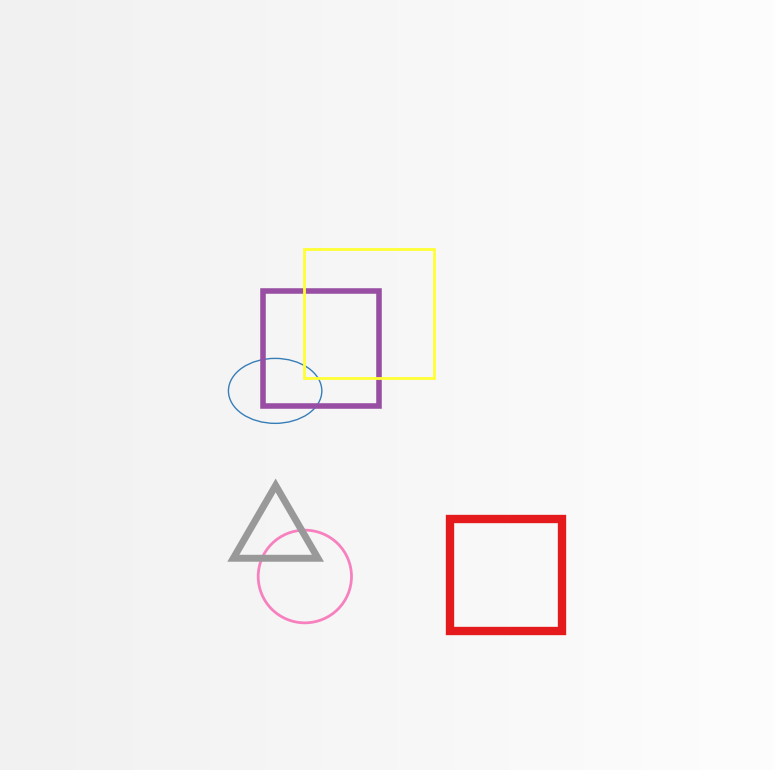[{"shape": "square", "thickness": 3, "radius": 0.36, "center": [0.653, 0.253]}, {"shape": "oval", "thickness": 0.5, "radius": 0.3, "center": [0.355, 0.492]}, {"shape": "square", "thickness": 2, "radius": 0.37, "center": [0.415, 0.548]}, {"shape": "square", "thickness": 1, "radius": 0.42, "center": [0.476, 0.593]}, {"shape": "circle", "thickness": 1, "radius": 0.3, "center": [0.393, 0.251]}, {"shape": "triangle", "thickness": 2.5, "radius": 0.32, "center": [0.356, 0.307]}]